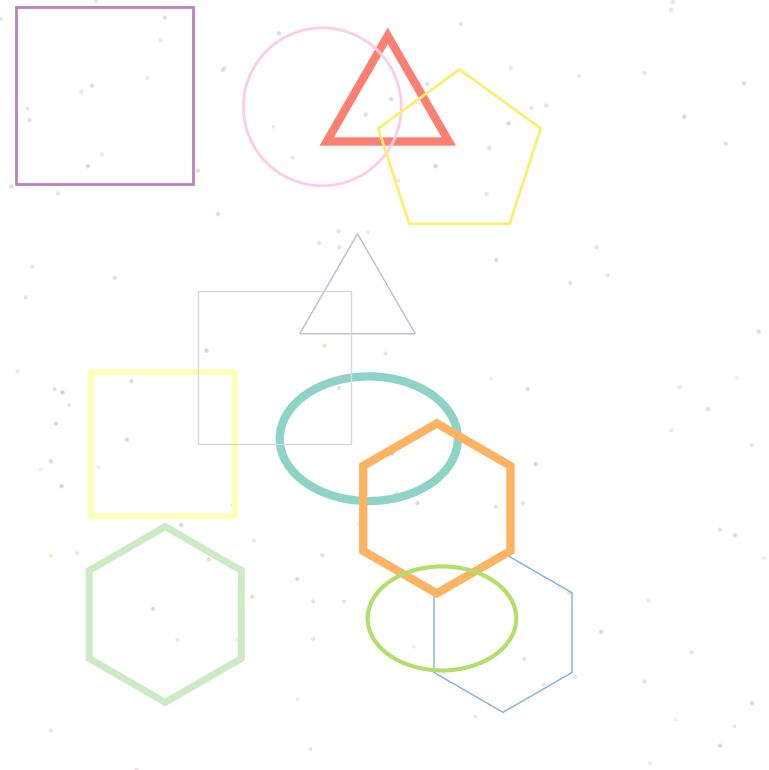[{"shape": "oval", "thickness": 3, "radius": 0.58, "center": [0.479, 0.43]}, {"shape": "square", "thickness": 2, "radius": 0.47, "center": [0.211, 0.423]}, {"shape": "triangle", "thickness": 0.5, "radius": 0.43, "center": [0.464, 0.61]}, {"shape": "triangle", "thickness": 3, "radius": 0.46, "center": [0.504, 0.862]}, {"shape": "hexagon", "thickness": 0.5, "radius": 0.52, "center": [0.653, 0.178]}, {"shape": "hexagon", "thickness": 3, "radius": 0.55, "center": [0.567, 0.34]}, {"shape": "oval", "thickness": 1.5, "radius": 0.48, "center": [0.574, 0.197]}, {"shape": "circle", "thickness": 1, "radius": 0.51, "center": [0.419, 0.861]}, {"shape": "square", "thickness": 0.5, "radius": 0.5, "center": [0.357, 0.522]}, {"shape": "square", "thickness": 1, "radius": 0.57, "center": [0.136, 0.876]}, {"shape": "hexagon", "thickness": 2.5, "radius": 0.57, "center": [0.215, 0.202]}, {"shape": "pentagon", "thickness": 1, "radius": 0.55, "center": [0.597, 0.799]}]